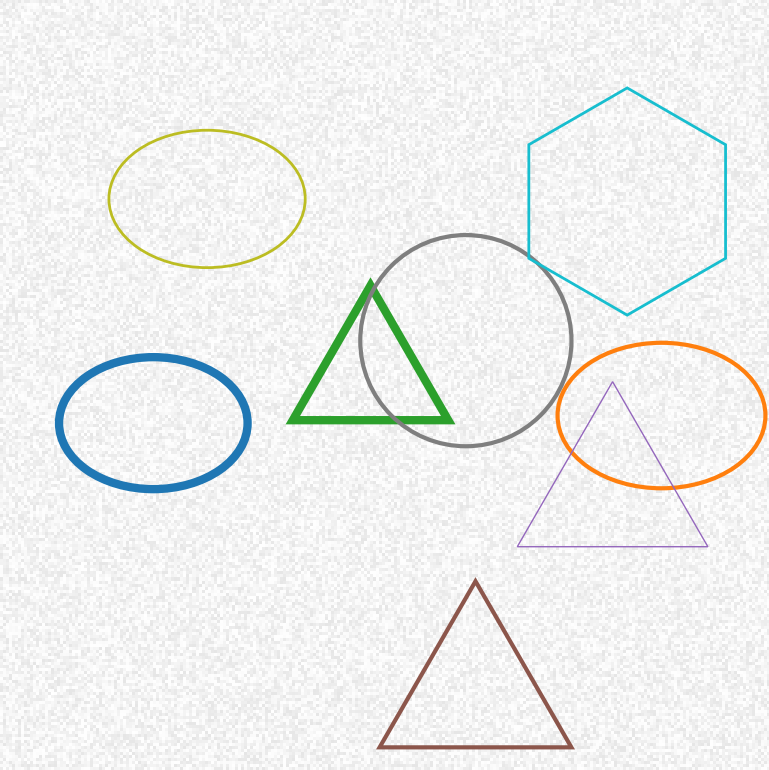[{"shape": "oval", "thickness": 3, "radius": 0.61, "center": [0.199, 0.45]}, {"shape": "oval", "thickness": 1.5, "radius": 0.67, "center": [0.859, 0.46]}, {"shape": "triangle", "thickness": 3, "radius": 0.58, "center": [0.481, 0.513]}, {"shape": "triangle", "thickness": 0.5, "radius": 0.71, "center": [0.796, 0.361]}, {"shape": "triangle", "thickness": 1.5, "radius": 0.72, "center": [0.618, 0.101]}, {"shape": "circle", "thickness": 1.5, "radius": 0.69, "center": [0.605, 0.558]}, {"shape": "oval", "thickness": 1, "radius": 0.64, "center": [0.269, 0.742]}, {"shape": "hexagon", "thickness": 1, "radius": 0.74, "center": [0.815, 0.738]}]